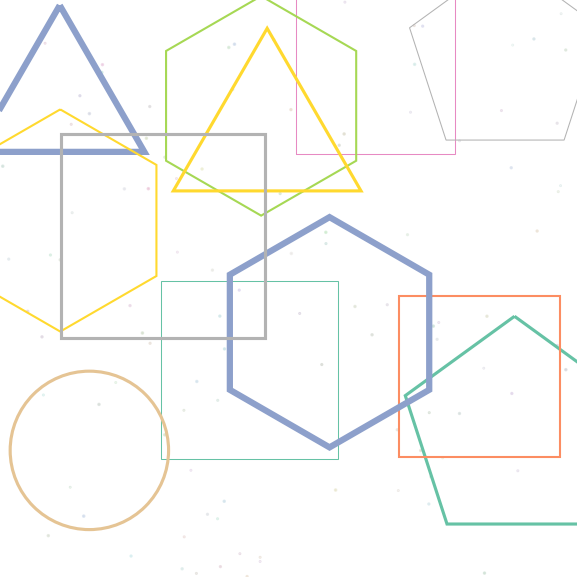[{"shape": "square", "thickness": 0.5, "radius": 0.77, "center": [0.432, 0.359]}, {"shape": "pentagon", "thickness": 1.5, "radius": 0.99, "center": [0.891, 0.253]}, {"shape": "square", "thickness": 1, "radius": 0.7, "center": [0.83, 0.347]}, {"shape": "triangle", "thickness": 3, "radius": 0.85, "center": [0.103, 0.821]}, {"shape": "hexagon", "thickness": 3, "radius": 1.0, "center": [0.571, 0.424]}, {"shape": "square", "thickness": 0.5, "radius": 0.69, "center": [0.65, 0.87]}, {"shape": "hexagon", "thickness": 1, "radius": 0.95, "center": [0.452, 0.816]}, {"shape": "triangle", "thickness": 1.5, "radius": 0.94, "center": [0.463, 0.762]}, {"shape": "hexagon", "thickness": 1, "radius": 0.96, "center": [0.104, 0.617]}, {"shape": "circle", "thickness": 1.5, "radius": 0.69, "center": [0.155, 0.219]}, {"shape": "square", "thickness": 1.5, "radius": 0.88, "center": [0.283, 0.59]}, {"shape": "pentagon", "thickness": 0.5, "radius": 0.87, "center": [0.875, 0.897]}]